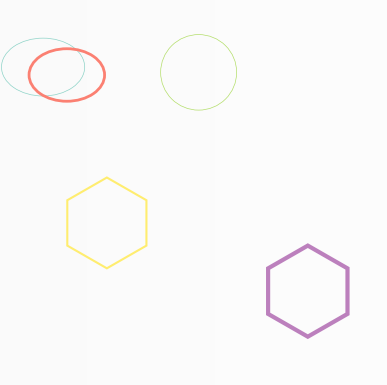[{"shape": "oval", "thickness": 0.5, "radius": 0.54, "center": [0.111, 0.826]}, {"shape": "oval", "thickness": 2, "radius": 0.49, "center": [0.172, 0.805]}, {"shape": "circle", "thickness": 0.5, "radius": 0.49, "center": [0.513, 0.812]}, {"shape": "hexagon", "thickness": 3, "radius": 0.59, "center": [0.794, 0.244]}, {"shape": "hexagon", "thickness": 1.5, "radius": 0.59, "center": [0.276, 0.421]}]